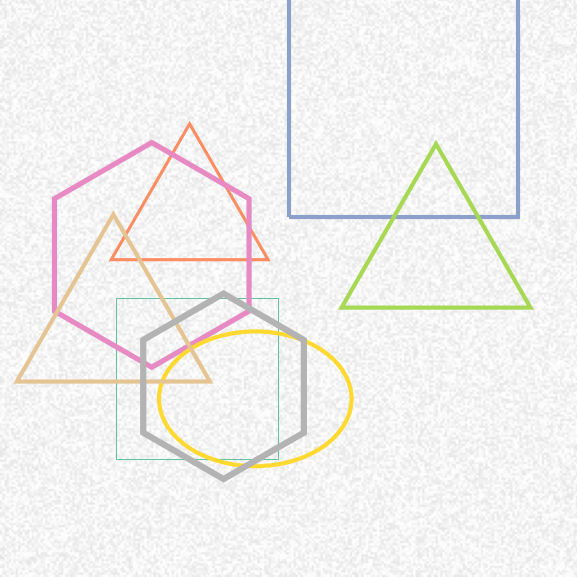[{"shape": "square", "thickness": 0.5, "radius": 0.7, "center": [0.341, 0.344]}, {"shape": "triangle", "thickness": 1.5, "radius": 0.78, "center": [0.328, 0.628]}, {"shape": "square", "thickness": 2, "radius": 0.99, "center": [0.699, 0.823]}, {"shape": "hexagon", "thickness": 2.5, "radius": 0.97, "center": [0.263, 0.558]}, {"shape": "triangle", "thickness": 2, "radius": 0.94, "center": [0.755, 0.561]}, {"shape": "oval", "thickness": 2, "radius": 0.83, "center": [0.442, 0.309]}, {"shape": "triangle", "thickness": 2, "radius": 0.96, "center": [0.196, 0.435]}, {"shape": "hexagon", "thickness": 3, "radius": 0.8, "center": [0.387, 0.33]}]